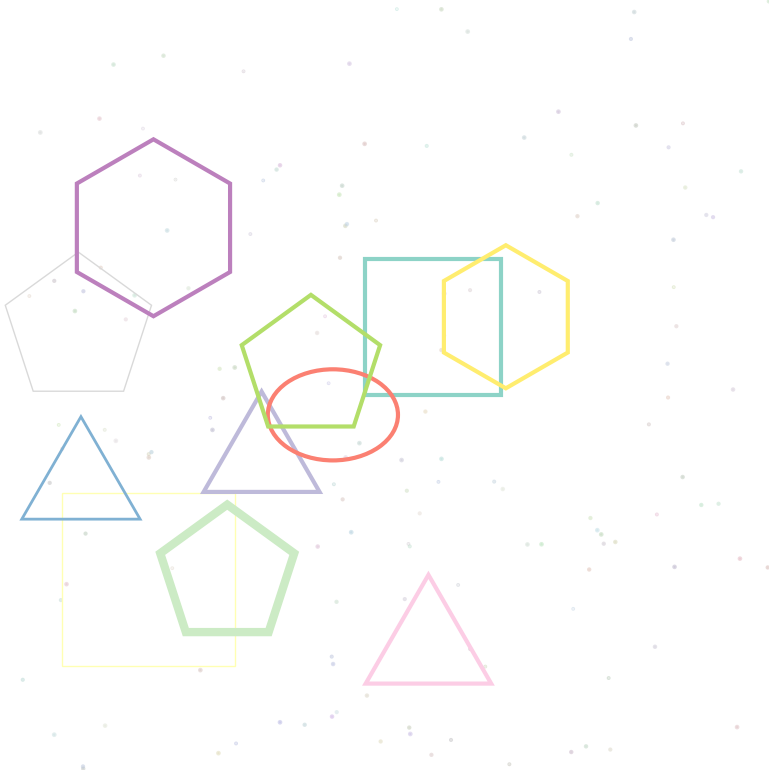[{"shape": "square", "thickness": 1.5, "radius": 0.44, "center": [0.563, 0.575]}, {"shape": "square", "thickness": 0.5, "radius": 0.56, "center": [0.193, 0.247]}, {"shape": "triangle", "thickness": 1.5, "radius": 0.43, "center": [0.34, 0.405]}, {"shape": "oval", "thickness": 1.5, "radius": 0.42, "center": [0.432, 0.461]}, {"shape": "triangle", "thickness": 1, "radius": 0.44, "center": [0.105, 0.37]}, {"shape": "pentagon", "thickness": 1.5, "radius": 0.47, "center": [0.404, 0.523]}, {"shape": "triangle", "thickness": 1.5, "radius": 0.47, "center": [0.556, 0.159]}, {"shape": "pentagon", "thickness": 0.5, "radius": 0.5, "center": [0.102, 0.573]}, {"shape": "hexagon", "thickness": 1.5, "radius": 0.57, "center": [0.199, 0.704]}, {"shape": "pentagon", "thickness": 3, "radius": 0.46, "center": [0.295, 0.253]}, {"shape": "hexagon", "thickness": 1.5, "radius": 0.46, "center": [0.657, 0.589]}]